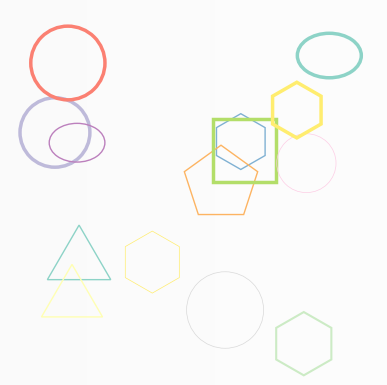[{"shape": "oval", "thickness": 2.5, "radius": 0.41, "center": [0.85, 0.856]}, {"shape": "triangle", "thickness": 1, "radius": 0.47, "center": [0.204, 0.321]}, {"shape": "triangle", "thickness": 1, "radius": 0.45, "center": [0.186, 0.222]}, {"shape": "circle", "thickness": 2.5, "radius": 0.45, "center": [0.142, 0.656]}, {"shape": "circle", "thickness": 2.5, "radius": 0.48, "center": [0.175, 0.836]}, {"shape": "hexagon", "thickness": 1, "radius": 0.36, "center": [0.621, 0.632]}, {"shape": "pentagon", "thickness": 1, "radius": 0.5, "center": [0.57, 0.523]}, {"shape": "square", "thickness": 2.5, "radius": 0.41, "center": [0.631, 0.608]}, {"shape": "circle", "thickness": 0.5, "radius": 0.38, "center": [0.791, 0.576]}, {"shape": "circle", "thickness": 0.5, "radius": 0.5, "center": [0.581, 0.195]}, {"shape": "oval", "thickness": 1, "radius": 0.36, "center": [0.199, 0.629]}, {"shape": "hexagon", "thickness": 1.5, "radius": 0.41, "center": [0.784, 0.107]}, {"shape": "hexagon", "thickness": 2.5, "radius": 0.36, "center": [0.766, 0.714]}, {"shape": "hexagon", "thickness": 0.5, "radius": 0.4, "center": [0.393, 0.319]}]